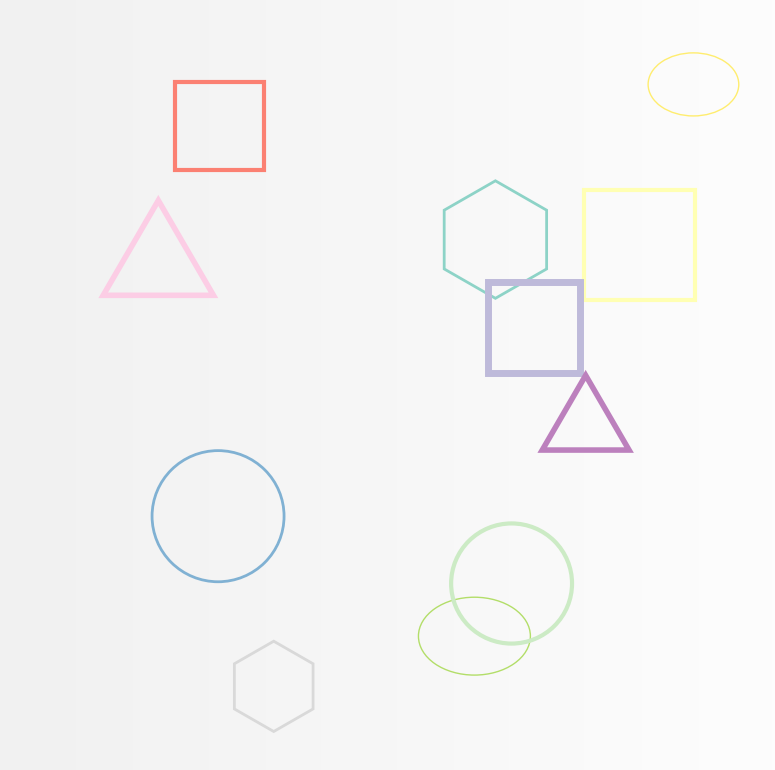[{"shape": "hexagon", "thickness": 1, "radius": 0.38, "center": [0.639, 0.689]}, {"shape": "square", "thickness": 1.5, "radius": 0.36, "center": [0.825, 0.682]}, {"shape": "square", "thickness": 2.5, "radius": 0.3, "center": [0.689, 0.574]}, {"shape": "square", "thickness": 1.5, "radius": 0.29, "center": [0.284, 0.837]}, {"shape": "circle", "thickness": 1, "radius": 0.43, "center": [0.281, 0.33]}, {"shape": "oval", "thickness": 0.5, "radius": 0.36, "center": [0.612, 0.174]}, {"shape": "triangle", "thickness": 2, "radius": 0.41, "center": [0.204, 0.658]}, {"shape": "hexagon", "thickness": 1, "radius": 0.29, "center": [0.353, 0.109]}, {"shape": "triangle", "thickness": 2, "radius": 0.32, "center": [0.756, 0.448]}, {"shape": "circle", "thickness": 1.5, "radius": 0.39, "center": [0.66, 0.242]}, {"shape": "oval", "thickness": 0.5, "radius": 0.29, "center": [0.895, 0.89]}]